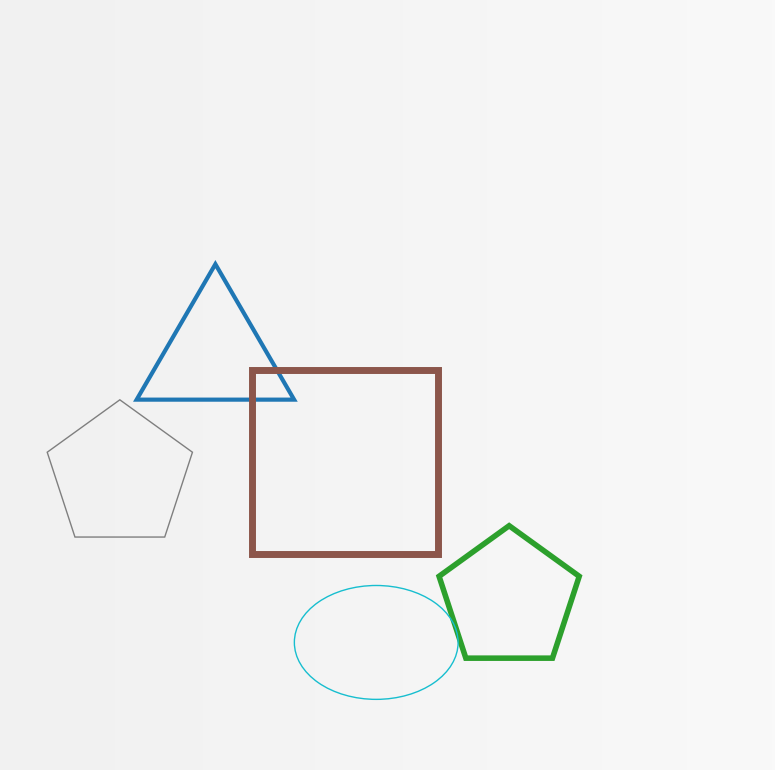[{"shape": "triangle", "thickness": 1.5, "radius": 0.59, "center": [0.278, 0.54]}, {"shape": "pentagon", "thickness": 2, "radius": 0.48, "center": [0.657, 0.222]}, {"shape": "square", "thickness": 2.5, "radius": 0.6, "center": [0.445, 0.4]}, {"shape": "pentagon", "thickness": 0.5, "radius": 0.49, "center": [0.155, 0.382]}, {"shape": "oval", "thickness": 0.5, "radius": 0.53, "center": [0.485, 0.166]}]